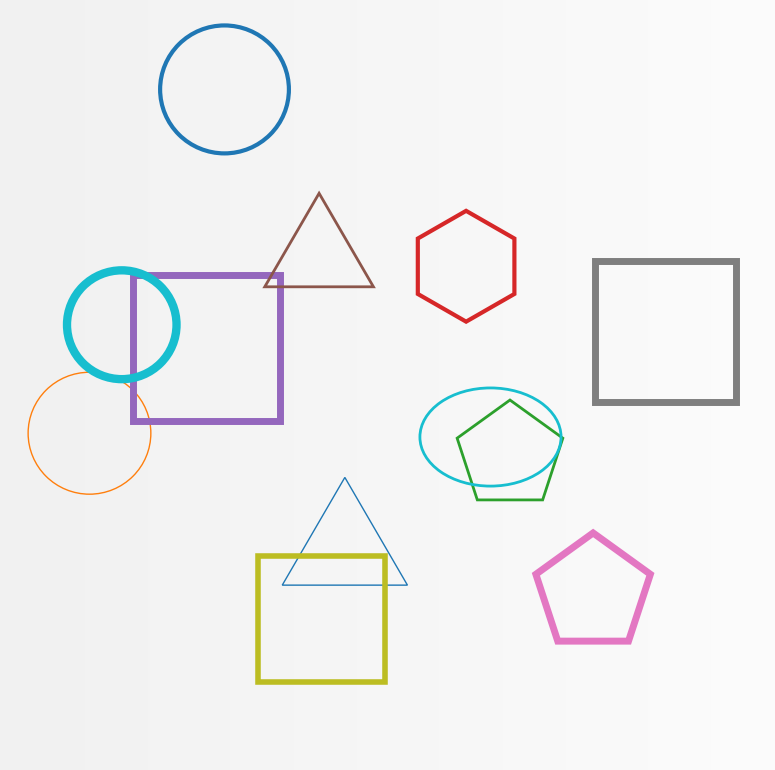[{"shape": "triangle", "thickness": 0.5, "radius": 0.47, "center": [0.445, 0.287]}, {"shape": "circle", "thickness": 1.5, "radius": 0.42, "center": [0.29, 0.884]}, {"shape": "circle", "thickness": 0.5, "radius": 0.4, "center": [0.115, 0.437]}, {"shape": "pentagon", "thickness": 1, "radius": 0.36, "center": [0.658, 0.409]}, {"shape": "hexagon", "thickness": 1.5, "radius": 0.36, "center": [0.601, 0.654]}, {"shape": "square", "thickness": 2.5, "radius": 0.48, "center": [0.267, 0.548]}, {"shape": "triangle", "thickness": 1, "radius": 0.4, "center": [0.412, 0.668]}, {"shape": "pentagon", "thickness": 2.5, "radius": 0.39, "center": [0.765, 0.23]}, {"shape": "square", "thickness": 2.5, "radius": 0.46, "center": [0.859, 0.57]}, {"shape": "square", "thickness": 2, "radius": 0.41, "center": [0.414, 0.196]}, {"shape": "circle", "thickness": 3, "radius": 0.35, "center": [0.157, 0.578]}, {"shape": "oval", "thickness": 1, "radius": 0.46, "center": [0.633, 0.432]}]